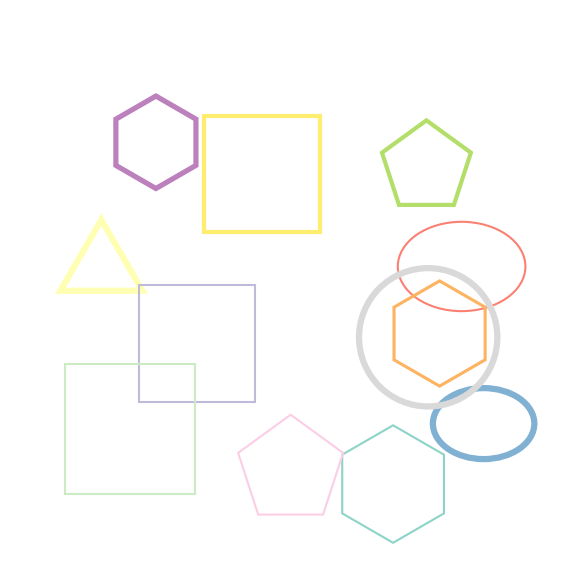[{"shape": "hexagon", "thickness": 1, "radius": 0.51, "center": [0.681, 0.161]}, {"shape": "triangle", "thickness": 3, "radius": 0.41, "center": [0.175, 0.537]}, {"shape": "square", "thickness": 1, "radius": 0.5, "center": [0.341, 0.404]}, {"shape": "oval", "thickness": 1, "radius": 0.55, "center": [0.799, 0.538]}, {"shape": "oval", "thickness": 3, "radius": 0.44, "center": [0.837, 0.266]}, {"shape": "hexagon", "thickness": 1.5, "radius": 0.46, "center": [0.761, 0.422]}, {"shape": "pentagon", "thickness": 2, "radius": 0.4, "center": [0.738, 0.71]}, {"shape": "pentagon", "thickness": 1, "radius": 0.48, "center": [0.503, 0.185]}, {"shape": "circle", "thickness": 3, "radius": 0.6, "center": [0.741, 0.415]}, {"shape": "hexagon", "thickness": 2.5, "radius": 0.4, "center": [0.27, 0.753]}, {"shape": "square", "thickness": 1, "radius": 0.56, "center": [0.225, 0.257]}, {"shape": "square", "thickness": 2, "radius": 0.5, "center": [0.454, 0.697]}]